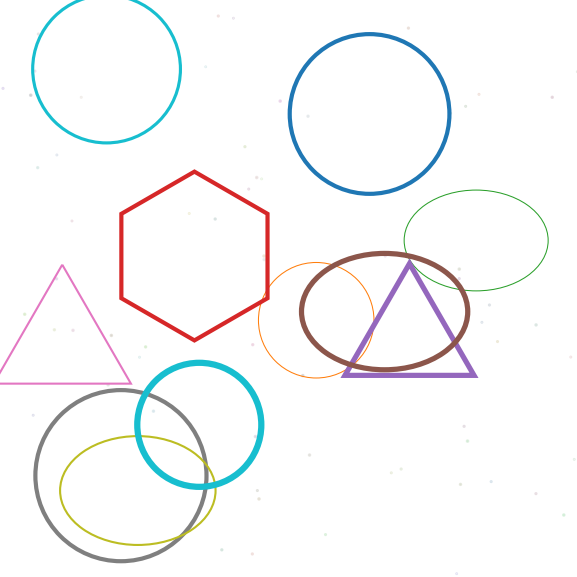[{"shape": "circle", "thickness": 2, "radius": 0.69, "center": [0.64, 0.802]}, {"shape": "circle", "thickness": 0.5, "radius": 0.5, "center": [0.548, 0.445]}, {"shape": "oval", "thickness": 0.5, "radius": 0.62, "center": [0.825, 0.583]}, {"shape": "hexagon", "thickness": 2, "radius": 0.73, "center": [0.337, 0.556]}, {"shape": "triangle", "thickness": 2.5, "radius": 0.64, "center": [0.709, 0.414]}, {"shape": "oval", "thickness": 2.5, "radius": 0.72, "center": [0.666, 0.46]}, {"shape": "triangle", "thickness": 1, "radius": 0.69, "center": [0.108, 0.403]}, {"shape": "circle", "thickness": 2, "radius": 0.74, "center": [0.209, 0.175]}, {"shape": "oval", "thickness": 1, "radius": 0.67, "center": [0.239, 0.15]}, {"shape": "circle", "thickness": 1.5, "radius": 0.64, "center": [0.185, 0.88]}, {"shape": "circle", "thickness": 3, "radius": 0.54, "center": [0.345, 0.264]}]